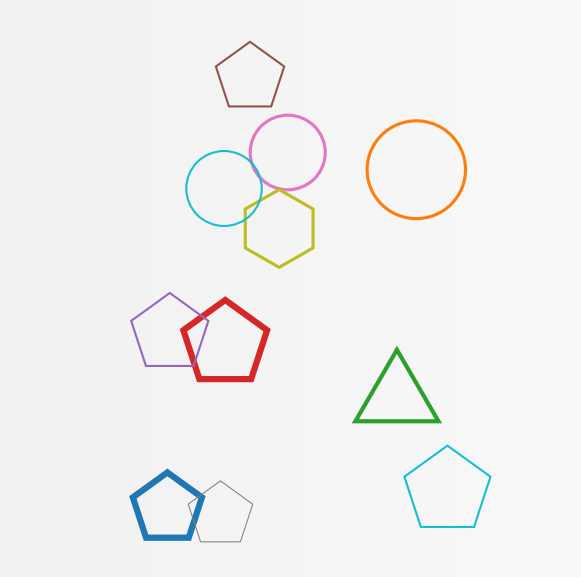[{"shape": "pentagon", "thickness": 3, "radius": 0.31, "center": [0.288, 0.119]}, {"shape": "circle", "thickness": 1.5, "radius": 0.42, "center": [0.716, 0.705]}, {"shape": "triangle", "thickness": 2, "radius": 0.41, "center": [0.683, 0.311]}, {"shape": "pentagon", "thickness": 3, "radius": 0.38, "center": [0.388, 0.404]}, {"shape": "pentagon", "thickness": 1, "radius": 0.35, "center": [0.292, 0.422]}, {"shape": "pentagon", "thickness": 1, "radius": 0.31, "center": [0.43, 0.865]}, {"shape": "circle", "thickness": 1.5, "radius": 0.32, "center": [0.495, 0.735]}, {"shape": "pentagon", "thickness": 0.5, "radius": 0.29, "center": [0.379, 0.108]}, {"shape": "hexagon", "thickness": 1.5, "radius": 0.34, "center": [0.48, 0.604]}, {"shape": "pentagon", "thickness": 1, "radius": 0.39, "center": [0.77, 0.15]}, {"shape": "circle", "thickness": 1, "radius": 0.32, "center": [0.385, 0.673]}]